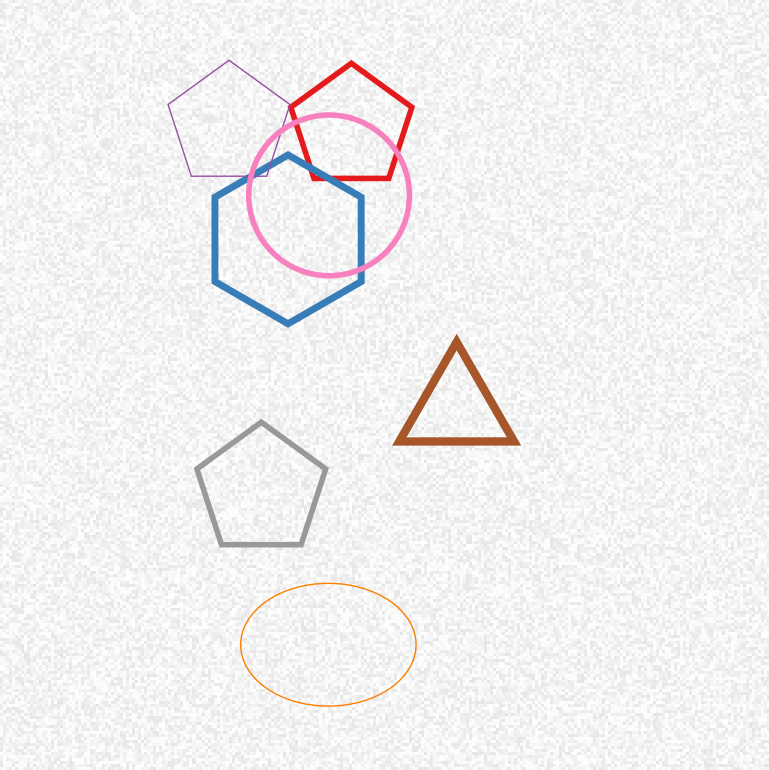[{"shape": "pentagon", "thickness": 2, "radius": 0.41, "center": [0.456, 0.835]}, {"shape": "hexagon", "thickness": 2.5, "radius": 0.55, "center": [0.374, 0.689]}, {"shape": "pentagon", "thickness": 0.5, "radius": 0.42, "center": [0.297, 0.839]}, {"shape": "oval", "thickness": 0.5, "radius": 0.57, "center": [0.426, 0.163]}, {"shape": "triangle", "thickness": 3, "radius": 0.43, "center": [0.593, 0.47]}, {"shape": "circle", "thickness": 2, "radius": 0.52, "center": [0.427, 0.746]}, {"shape": "pentagon", "thickness": 2, "radius": 0.44, "center": [0.339, 0.364]}]